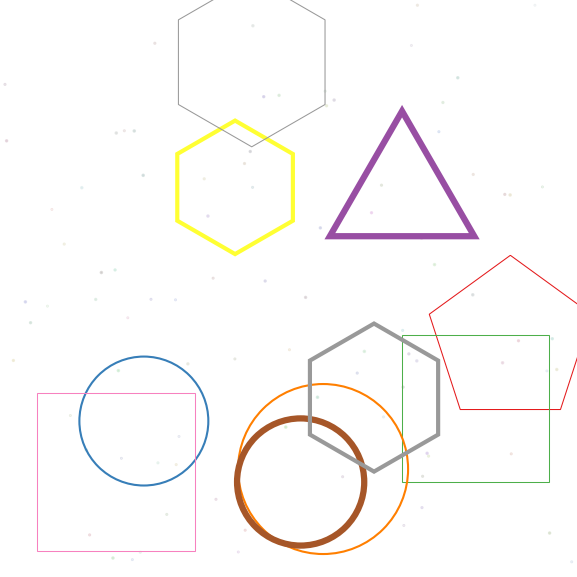[{"shape": "pentagon", "thickness": 0.5, "radius": 0.74, "center": [0.884, 0.409]}, {"shape": "circle", "thickness": 1, "radius": 0.56, "center": [0.249, 0.27]}, {"shape": "square", "thickness": 0.5, "radius": 0.64, "center": [0.824, 0.292]}, {"shape": "triangle", "thickness": 3, "radius": 0.72, "center": [0.696, 0.662]}, {"shape": "circle", "thickness": 1, "radius": 0.74, "center": [0.559, 0.187]}, {"shape": "hexagon", "thickness": 2, "radius": 0.58, "center": [0.407, 0.675]}, {"shape": "circle", "thickness": 3, "radius": 0.55, "center": [0.521, 0.165]}, {"shape": "square", "thickness": 0.5, "radius": 0.68, "center": [0.201, 0.182]}, {"shape": "hexagon", "thickness": 0.5, "radius": 0.73, "center": [0.436, 0.891]}, {"shape": "hexagon", "thickness": 2, "radius": 0.64, "center": [0.648, 0.311]}]